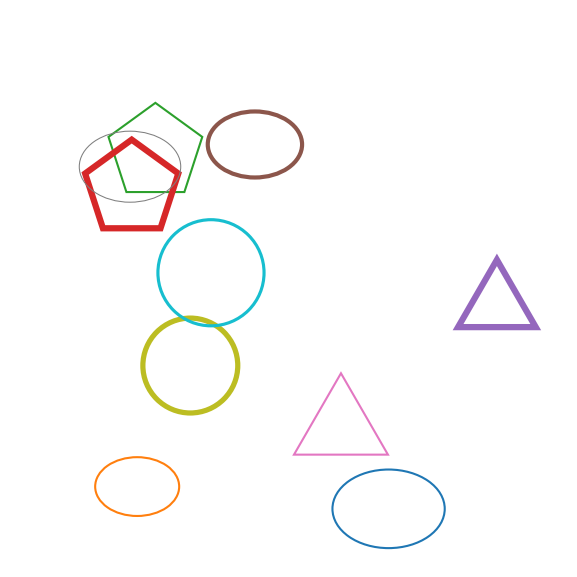[{"shape": "oval", "thickness": 1, "radius": 0.49, "center": [0.673, 0.118]}, {"shape": "oval", "thickness": 1, "radius": 0.36, "center": [0.238, 0.157]}, {"shape": "pentagon", "thickness": 1, "radius": 0.43, "center": [0.269, 0.736]}, {"shape": "pentagon", "thickness": 3, "radius": 0.42, "center": [0.228, 0.672]}, {"shape": "triangle", "thickness": 3, "radius": 0.39, "center": [0.86, 0.472]}, {"shape": "oval", "thickness": 2, "radius": 0.41, "center": [0.441, 0.749]}, {"shape": "triangle", "thickness": 1, "radius": 0.47, "center": [0.59, 0.259]}, {"shape": "oval", "thickness": 0.5, "radius": 0.44, "center": [0.225, 0.71]}, {"shape": "circle", "thickness": 2.5, "radius": 0.41, "center": [0.33, 0.366]}, {"shape": "circle", "thickness": 1.5, "radius": 0.46, "center": [0.365, 0.527]}]